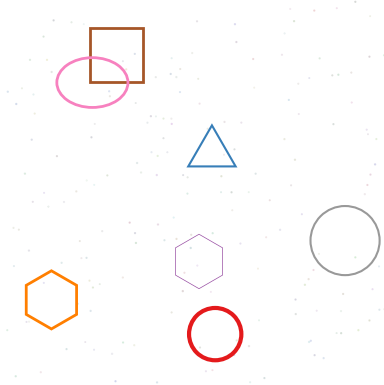[{"shape": "circle", "thickness": 3, "radius": 0.34, "center": [0.559, 0.132]}, {"shape": "triangle", "thickness": 1.5, "radius": 0.36, "center": [0.55, 0.603]}, {"shape": "hexagon", "thickness": 0.5, "radius": 0.35, "center": [0.517, 0.321]}, {"shape": "hexagon", "thickness": 2, "radius": 0.38, "center": [0.134, 0.221]}, {"shape": "square", "thickness": 2, "radius": 0.35, "center": [0.302, 0.857]}, {"shape": "oval", "thickness": 2, "radius": 0.46, "center": [0.24, 0.786]}, {"shape": "circle", "thickness": 1.5, "radius": 0.45, "center": [0.896, 0.375]}]